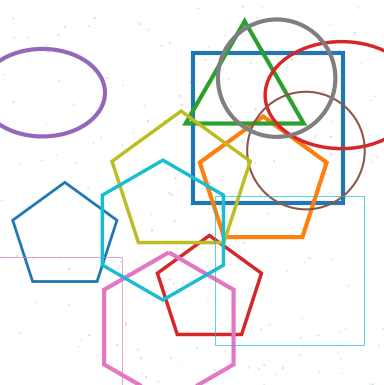[{"shape": "square", "thickness": 3, "radius": 0.97, "center": [0.696, 0.668]}, {"shape": "pentagon", "thickness": 2, "radius": 0.71, "center": [0.168, 0.384]}, {"shape": "pentagon", "thickness": 3, "radius": 0.87, "center": [0.684, 0.524]}, {"shape": "triangle", "thickness": 3, "radius": 0.89, "center": [0.635, 0.768]}, {"shape": "oval", "thickness": 2.5, "radius": 0.99, "center": [0.887, 0.753]}, {"shape": "pentagon", "thickness": 2.5, "radius": 0.71, "center": [0.544, 0.246]}, {"shape": "oval", "thickness": 3, "radius": 0.81, "center": [0.11, 0.759]}, {"shape": "circle", "thickness": 1.5, "radius": 0.76, "center": [0.795, 0.609]}, {"shape": "hexagon", "thickness": 3, "radius": 0.97, "center": [0.439, 0.15]}, {"shape": "square", "thickness": 0.5, "radius": 0.89, "center": [0.139, 0.154]}, {"shape": "circle", "thickness": 3, "radius": 0.76, "center": [0.719, 0.797]}, {"shape": "pentagon", "thickness": 2.5, "radius": 0.94, "center": [0.47, 0.523]}, {"shape": "hexagon", "thickness": 2.5, "radius": 0.91, "center": [0.423, 0.402]}, {"shape": "square", "thickness": 0.5, "radius": 0.96, "center": [0.752, 0.298]}]